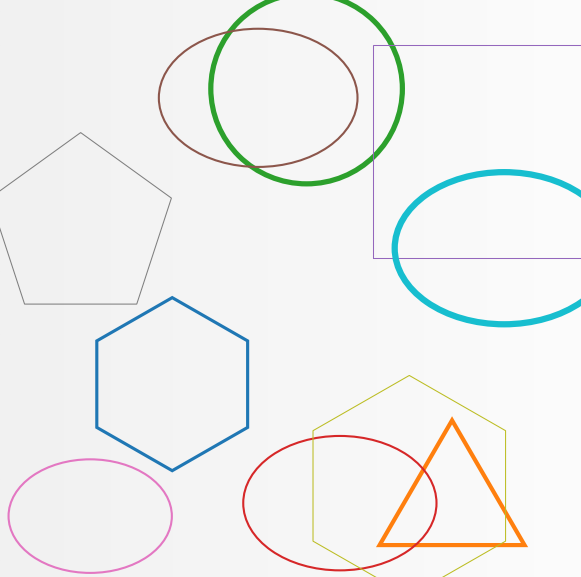[{"shape": "hexagon", "thickness": 1.5, "radius": 0.75, "center": [0.296, 0.334]}, {"shape": "triangle", "thickness": 2, "radius": 0.72, "center": [0.778, 0.127]}, {"shape": "circle", "thickness": 2.5, "radius": 0.82, "center": [0.527, 0.846]}, {"shape": "oval", "thickness": 1, "radius": 0.83, "center": [0.585, 0.128]}, {"shape": "square", "thickness": 0.5, "radius": 0.92, "center": [0.826, 0.736]}, {"shape": "oval", "thickness": 1, "radius": 0.85, "center": [0.444, 0.83]}, {"shape": "oval", "thickness": 1, "radius": 0.7, "center": [0.155, 0.105]}, {"shape": "pentagon", "thickness": 0.5, "radius": 0.82, "center": [0.139, 0.605]}, {"shape": "hexagon", "thickness": 0.5, "radius": 0.96, "center": [0.704, 0.158]}, {"shape": "oval", "thickness": 3, "radius": 0.94, "center": [0.867, 0.569]}]